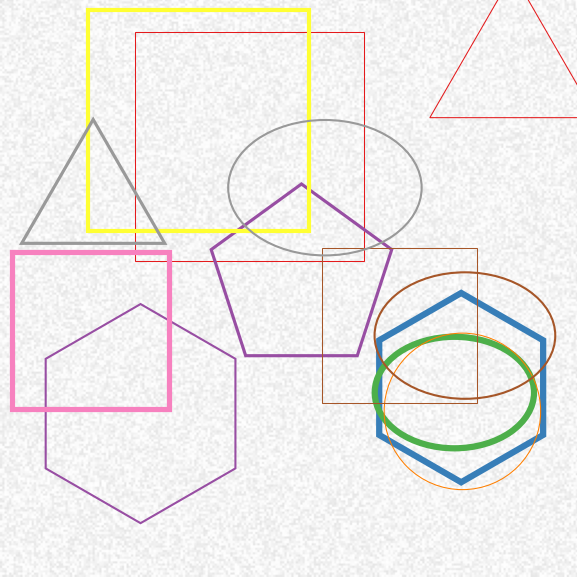[{"shape": "triangle", "thickness": 0.5, "radius": 0.83, "center": [0.888, 0.879]}, {"shape": "square", "thickness": 0.5, "radius": 0.99, "center": [0.432, 0.746]}, {"shape": "hexagon", "thickness": 3, "radius": 0.82, "center": [0.799, 0.328]}, {"shape": "oval", "thickness": 3, "radius": 0.69, "center": [0.787, 0.319]}, {"shape": "pentagon", "thickness": 1.5, "radius": 0.82, "center": [0.522, 0.516]}, {"shape": "hexagon", "thickness": 1, "radius": 0.95, "center": [0.243, 0.283]}, {"shape": "circle", "thickness": 0.5, "radius": 0.68, "center": [0.801, 0.287]}, {"shape": "square", "thickness": 2, "radius": 0.96, "center": [0.344, 0.79]}, {"shape": "oval", "thickness": 1, "radius": 0.78, "center": [0.805, 0.418]}, {"shape": "square", "thickness": 0.5, "radius": 0.67, "center": [0.692, 0.436]}, {"shape": "square", "thickness": 2.5, "radius": 0.68, "center": [0.156, 0.427]}, {"shape": "oval", "thickness": 1, "radius": 0.84, "center": [0.563, 0.674]}, {"shape": "triangle", "thickness": 1.5, "radius": 0.72, "center": [0.161, 0.649]}]